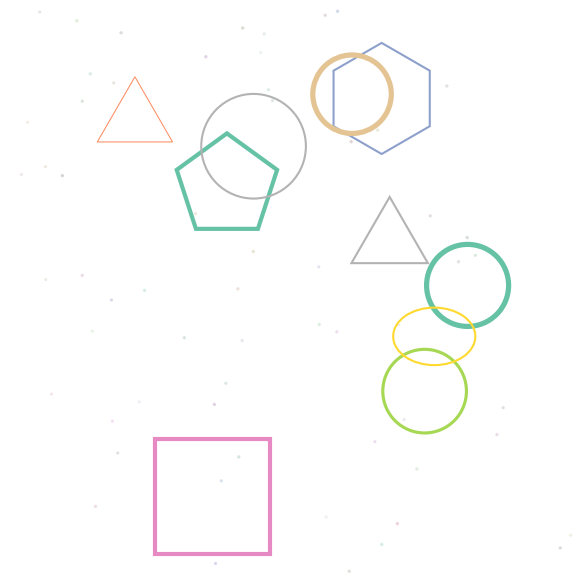[{"shape": "pentagon", "thickness": 2, "radius": 0.46, "center": [0.393, 0.677]}, {"shape": "circle", "thickness": 2.5, "radius": 0.36, "center": [0.81, 0.505]}, {"shape": "triangle", "thickness": 0.5, "radius": 0.38, "center": [0.234, 0.791]}, {"shape": "hexagon", "thickness": 1, "radius": 0.48, "center": [0.661, 0.829]}, {"shape": "square", "thickness": 2, "radius": 0.5, "center": [0.368, 0.14]}, {"shape": "circle", "thickness": 1.5, "radius": 0.36, "center": [0.735, 0.322]}, {"shape": "oval", "thickness": 1, "radius": 0.36, "center": [0.752, 0.417]}, {"shape": "circle", "thickness": 2.5, "radius": 0.34, "center": [0.61, 0.836]}, {"shape": "circle", "thickness": 1, "radius": 0.45, "center": [0.439, 0.746]}, {"shape": "triangle", "thickness": 1, "radius": 0.38, "center": [0.675, 0.582]}]